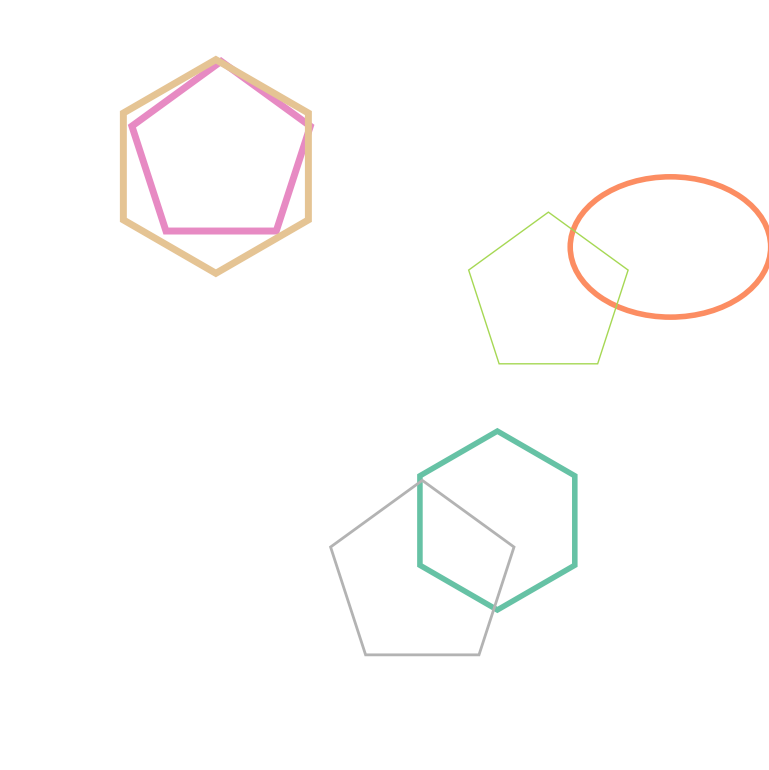[{"shape": "hexagon", "thickness": 2, "radius": 0.58, "center": [0.646, 0.324]}, {"shape": "oval", "thickness": 2, "radius": 0.65, "center": [0.871, 0.679]}, {"shape": "pentagon", "thickness": 2.5, "radius": 0.61, "center": [0.287, 0.799]}, {"shape": "pentagon", "thickness": 0.5, "radius": 0.54, "center": [0.712, 0.616]}, {"shape": "hexagon", "thickness": 2.5, "radius": 0.69, "center": [0.28, 0.784]}, {"shape": "pentagon", "thickness": 1, "radius": 0.63, "center": [0.548, 0.251]}]